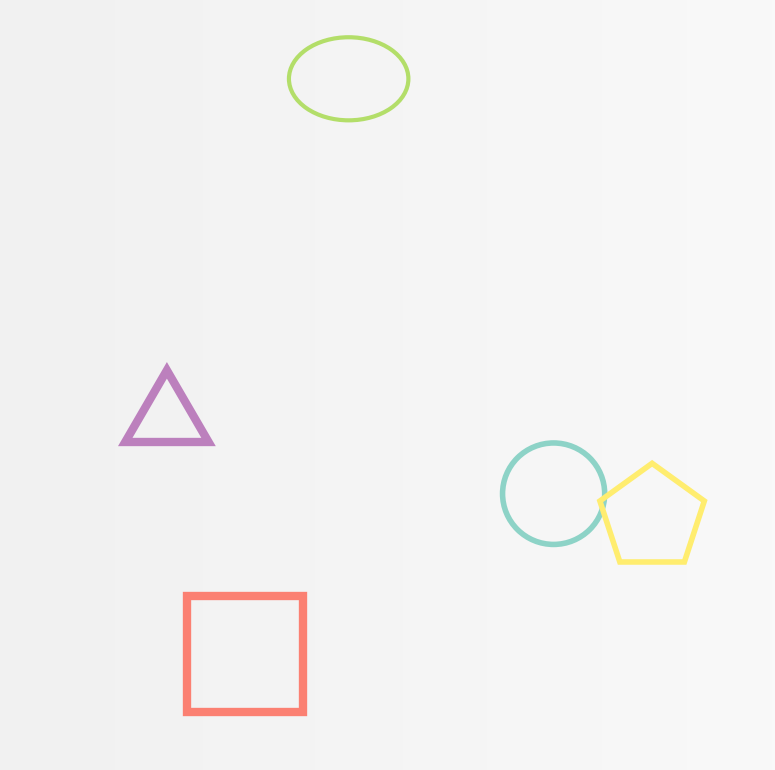[{"shape": "circle", "thickness": 2, "radius": 0.33, "center": [0.714, 0.359]}, {"shape": "square", "thickness": 3, "radius": 0.37, "center": [0.316, 0.151]}, {"shape": "oval", "thickness": 1.5, "radius": 0.39, "center": [0.45, 0.898]}, {"shape": "triangle", "thickness": 3, "radius": 0.31, "center": [0.215, 0.457]}, {"shape": "pentagon", "thickness": 2, "radius": 0.35, "center": [0.841, 0.327]}]